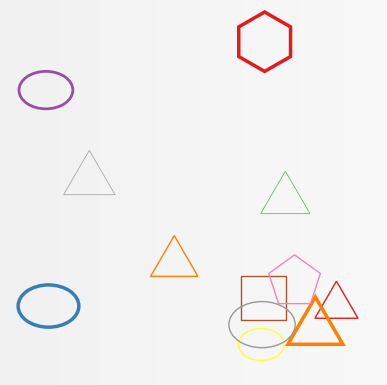[{"shape": "hexagon", "thickness": 2.5, "radius": 0.39, "center": [0.683, 0.892]}, {"shape": "triangle", "thickness": 1, "radius": 0.32, "center": [0.868, 0.205]}, {"shape": "oval", "thickness": 2.5, "radius": 0.39, "center": [0.125, 0.205]}, {"shape": "triangle", "thickness": 0.5, "radius": 0.37, "center": [0.736, 0.482]}, {"shape": "oval", "thickness": 2, "radius": 0.35, "center": [0.118, 0.766]}, {"shape": "triangle", "thickness": 1, "radius": 0.35, "center": [0.45, 0.317]}, {"shape": "triangle", "thickness": 2.5, "radius": 0.41, "center": [0.814, 0.147]}, {"shape": "oval", "thickness": 1, "radius": 0.29, "center": [0.674, 0.105]}, {"shape": "square", "thickness": 1, "radius": 0.29, "center": [0.679, 0.226]}, {"shape": "pentagon", "thickness": 1, "radius": 0.35, "center": [0.76, 0.268]}, {"shape": "oval", "thickness": 1, "radius": 0.43, "center": [0.676, 0.157]}, {"shape": "triangle", "thickness": 0.5, "radius": 0.38, "center": [0.23, 0.533]}]